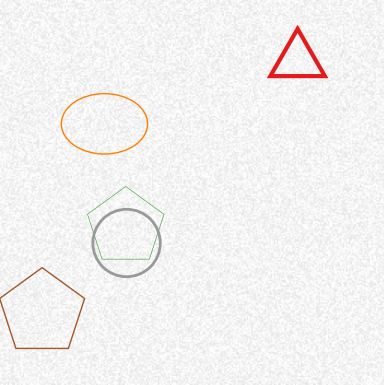[{"shape": "triangle", "thickness": 3, "radius": 0.41, "center": [0.773, 0.843]}, {"shape": "pentagon", "thickness": 0.5, "radius": 0.52, "center": [0.327, 0.411]}, {"shape": "oval", "thickness": 1, "radius": 0.56, "center": [0.271, 0.678]}, {"shape": "pentagon", "thickness": 1, "radius": 0.58, "center": [0.109, 0.189]}, {"shape": "circle", "thickness": 2, "radius": 0.44, "center": [0.329, 0.369]}]